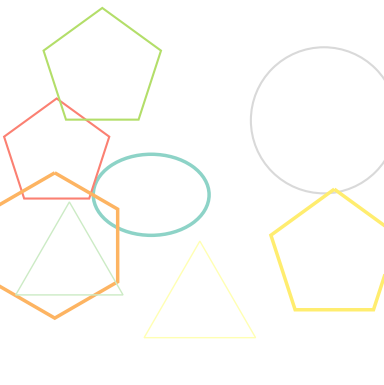[{"shape": "oval", "thickness": 2.5, "radius": 0.75, "center": [0.393, 0.494]}, {"shape": "triangle", "thickness": 1, "radius": 0.84, "center": [0.519, 0.207]}, {"shape": "pentagon", "thickness": 1.5, "radius": 0.72, "center": [0.147, 0.601]}, {"shape": "hexagon", "thickness": 2.5, "radius": 0.94, "center": [0.142, 0.362]}, {"shape": "pentagon", "thickness": 1.5, "radius": 0.8, "center": [0.266, 0.819]}, {"shape": "circle", "thickness": 1.5, "radius": 0.95, "center": [0.841, 0.688]}, {"shape": "triangle", "thickness": 1, "radius": 0.8, "center": [0.18, 0.314]}, {"shape": "pentagon", "thickness": 2.5, "radius": 0.87, "center": [0.868, 0.336]}]